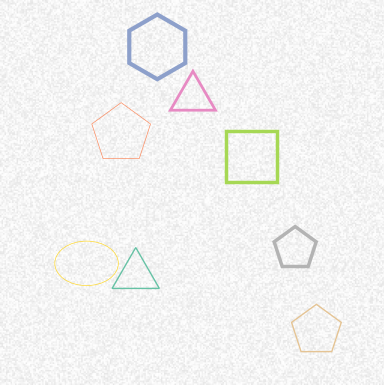[{"shape": "triangle", "thickness": 1, "radius": 0.35, "center": [0.353, 0.286]}, {"shape": "pentagon", "thickness": 0.5, "radius": 0.4, "center": [0.315, 0.653]}, {"shape": "hexagon", "thickness": 3, "radius": 0.42, "center": [0.409, 0.878]}, {"shape": "triangle", "thickness": 2, "radius": 0.34, "center": [0.501, 0.748]}, {"shape": "square", "thickness": 2.5, "radius": 0.33, "center": [0.653, 0.593]}, {"shape": "oval", "thickness": 0.5, "radius": 0.41, "center": [0.225, 0.316]}, {"shape": "pentagon", "thickness": 1, "radius": 0.34, "center": [0.822, 0.142]}, {"shape": "pentagon", "thickness": 2.5, "radius": 0.29, "center": [0.767, 0.354]}]